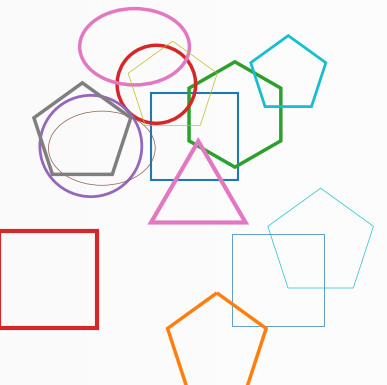[{"shape": "square", "thickness": 0.5, "radius": 0.6, "center": [0.718, 0.274]}, {"shape": "square", "thickness": 1.5, "radius": 0.56, "center": [0.502, 0.645]}, {"shape": "pentagon", "thickness": 2.5, "radius": 0.67, "center": [0.56, 0.105]}, {"shape": "hexagon", "thickness": 2.5, "radius": 0.68, "center": [0.606, 0.703]}, {"shape": "square", "thickness": 3, "radius": 0.63, "center": [0.125, 0.274]}, {"shape": "circle", "thickness": 2.5, "radius": 0.51, "center": [0.404, 0.781]}, {"shape": "circle", "thickness": 2, "radius": 0.66, "center": [0.234, 0.621]}, {"shape": "oval", "thickness": 0.5, "radius": 0.69, "center": [0.263, 0.615]}, {"shape": "triangle", "thickness": 3, "radius": 0.7, "center": [0.512, 0.493]}, {"shape": "oval", "thickness": 2.5, "radius": 0.71, "center": [0.347, 0.879]}, {"shape": "pentagon", "thickness": 2.5, "radius": 0.66, "center": [0.213, 0.653]}, {"shape": "pentagon", "thickness": 0.5, "radius": 0.6, "center": [0.446, 0.772]}, {"shape": "pentagon", "thickness": 0.5, "radius": 0.72, "center": [0.827, 0.368]}, {"shape": "pentagon", "thickness": 2, "radius": 0.51, "center": [0.744, 0.806]}]